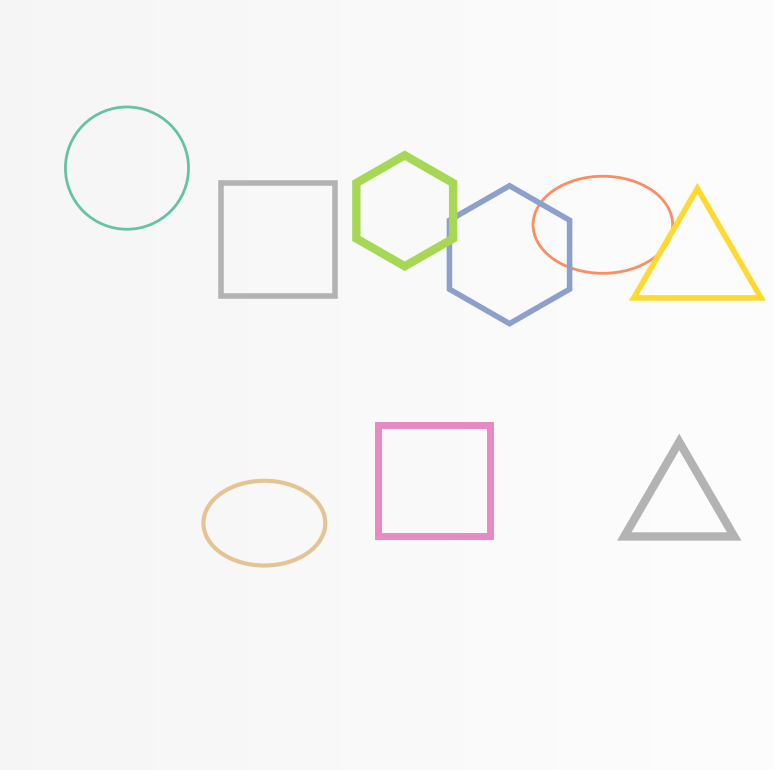[{"shape": "circle", "thickness": 1, "radius": 0.4, "center": [0.164, 0.782]}, {"shape": "oval", "thickness": 1, "radius": 0.45, "center": [0.778, 0.708]}, {"shape": "hexagon", "thickness": 2, "radius": 0.45, "center": [0.657, 0.669]}, {"shape": "square", "thickness": 2.5, "radius": 0.36, "center": [0.56, 0.376]}, {"shape": "hexagon", "thickness": 3, "radius": 0.36, "center": [0.522, 0.726]}, {"shape": "triangle", "thickness": 2, "radius": 0.47, "center": [0.9, 0.66]}, {"shape": "oval", "thickness": 1.5, "radius": 0.39, "center": [0.341, 0.321]}, {"shape": "square", "thickness": 2, "radius": 0.37, "center": [0.359, 0.689]}, {"shape": "triangle", "thickness": 3, "radius": 0.41, "center": [0.876, 0.344]}]